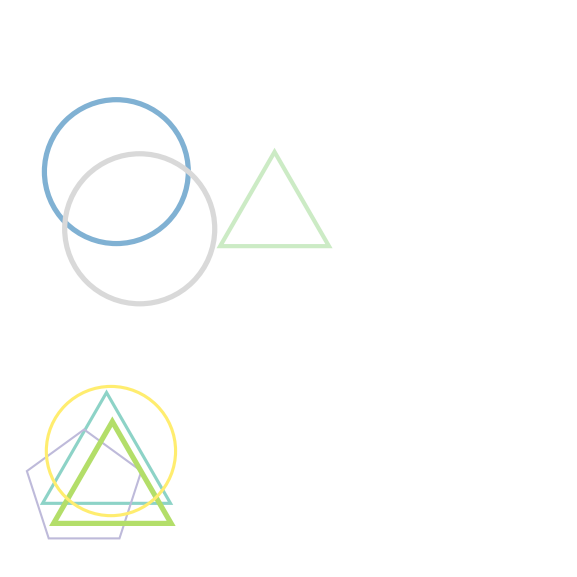[{"shape": "triangle", "thickness": 1.5, "radius": 0.64, "center": [0.184, 0.192]}, {"shape": "pentagon", "thickness": 1, "radius": 0.52, "center": [0.146, 0.151]}, {"shape": "circle", "thickness": 2.5, "radius": 0.62, "center": [0.201, 0.702]}, {"shape": "triangle", "thickness": 2.5, "radius": 0.59, "center": [0.195, 0.152]}, {"shape": "circle", "thickness": 2.5, "radius": 0.65, "center": [0.242, 0.603]}, {"shape": "triangle", "thickness": 2, "radius": 0.54, "center": [0.475, 0.627]}, {"shape": "circle", "thickness": 1.5, "radius": 0.56, "center": [0.192, 0.218]}]